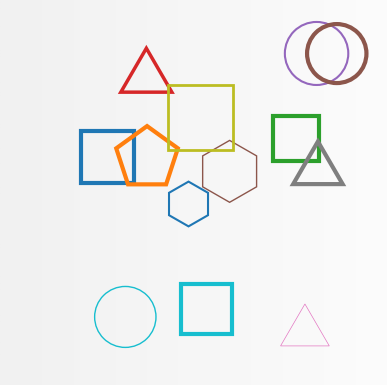[{"shape": "hexagon", "thickness": 1.5, "radius": 0.29, "center": [0.486, 0.47]}, {"shape": "square", "thickness": 3, "radius": 0.34, "center": [0.277, 0.593]}, {"shape": "pentagon", "thickness": 3, "radius": 0.42, "center": [0.38, 0.589]}, {"shape": "square", "thickness": 3, "radius": 0.3, "center": [0.765, 0.64]}, {"shape": "triangle", "thickness": 2.5, "radius": 0.38, "center": [0.378, 0.799]}, {"shape": "circle", "thickness": 1.5, "radius": 0.41, "center": [0.817, 0.861]}, {"shape": "hexagon", "thickness": 1, "radius": 0.4, "center": [0.593, 0.555]}, {"shape": "circle", "thickness": 3, "radius": 0.38, "center": [0.869, 0.861]}, {"shape": "triangle", "thickness": 0.5, "radius": 0.36, "center": [0.787, 0.138]}, {"shape": "triangle", "thickness": 3, "radius": 0.37, "center": [0.82, 0.559]}, {"shape": "square", "thickness": 2, "radius": 0.42, "center": [0.517, 0.694]}, {"shape": "circle", "thickness": 1, "radius": 0.4, "center": [0.323, 0.177]}, {"shape": "square", "thickness": 3, "radius": 0.33, "center": [0.533, 0.197]}]